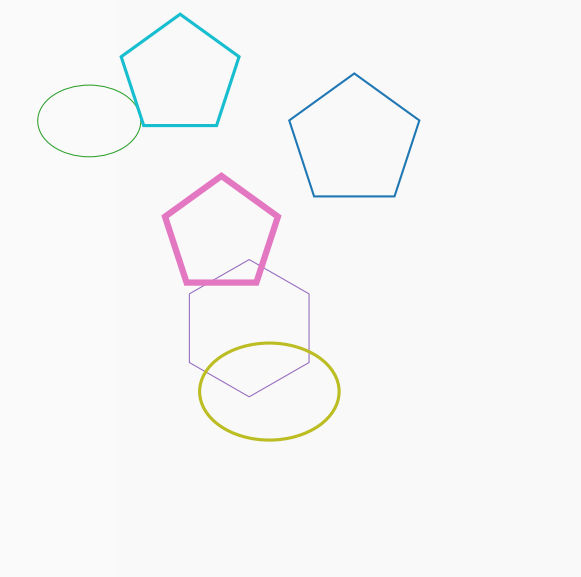[{"shape": "pentagon", "thickness": 1, "radius": 0.59, "center": [0.61, 0.754]}, {"shape": "oval", "thickness": 0.5, "radius": 0.44, "center": [0.154, 0.79]}, {"shape": "hexagon", "thickness": 0.5, "radius": 0.59, "center": [0.429, 0.431]}, {"shape": "pentagon", "thickness": 3, "radius": 0.51, "center": [0.381, 0.592]}, {"shape": "oval", "thickness": 1.5, "radius": 0.6, "center": [0.463, 0.321]}, {"shape": "pentagon", "thickness": 1.5, "radius": 0.53, "center": [0.31, 0.868]}]